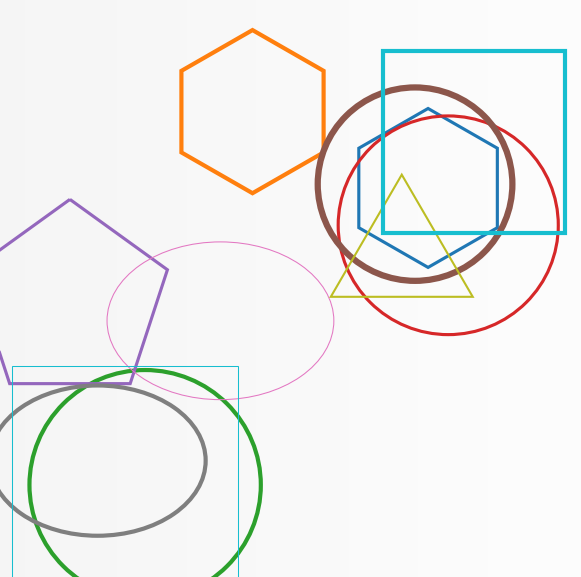[{"shape": "hexagon", "thickness": 1.5, "radius": 0.69, "center": [0.736, 0.674]}, {"shape": "hexagon", "thickness": 2, "radius": 0.71, "center": [0.434, 0.806]}, {"shape": "circle", "thickness": 2, "radius": 1.0, "center": [0.25, 0.159]}, {"shape": "circle", "thickness": 1.5, "radius": 0.95, "center": [0.771, 0.609]}, {"shape": "pentagon", "thickness": 1.5, "radius": 0.88, "center": [0.12, 0.478]}, {"shape": "circle", "thickness": 3, "radius": 0.84, "center": [0.714, 0.68]}, {"shape": "oval", "thickness": 0.5, "radius": 0.98, "center": [0.379, 0.444]}, {"shape": "oval", "thickness": 2, "radius": 0.93, "center": [0.168, 0.202]}, {"shape": "triangle", "thickness": 1, "radius": 0.7, "center": [0.691, 0.556]}, {"shape": "square", "thickness": 0.5, "radius": 0.97, "center": [0.215, 0.171]}, {"shape": "square", "thickness": 2, "radius": 0.78, "center": [0.816, 0.753]}]